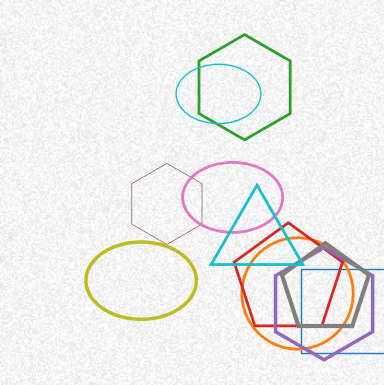[{"shape": "square", "thickness": 1, "radius": 0.55, "center": [0.891, 0.192]}, {"shape": "circle", "thickness": 2, "radius": 0.72, "center": [0.773, 0.238]}, {"shape": "hexagon", "thickness": 2, "radius": 0.68, "center": [0.635, 0.773]}, {"shape": "pentagon", "thickness": 2, "radius": 0.74, "center": [0.749, 0.273]}, {"shape": "hexagon", "thickness": 2.5, "radius": 0.73, "center": [0.842, 0.211]}, {"shape": "hexagon", "thickness": 0.5, "radius": 0.53, "center": [0.434, 0.47]}, {"shape": "oval", "thickness": 2, "radius": 0.65, "center": [0.604, 0.487]}, {"shape": "pentagon", "thickness": 3, "radius": 0.59, "center": [0.845, 0.249]}, {"shape": "oval", "thickness": 2.5, "radius": 0.72, "center": [0.367, 0.271]}, {"shape": "oval", "thickness": 1, "radius": 0.55, "center": [0.567, 0.756]}, {"shape": "triangle", "thickness": 2, "radius": 0.69, "center": [0.667, 0.382]}]